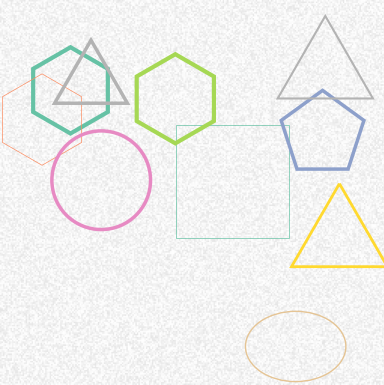[{"shape": "square", "thickness": 0.5, "radius": 0.74, "center": [0.603, 0.529]}, {"shape": "hexagon", "thickness": 3, "radius": 0.56, "center": [0.183, 0.765]}, {"shape": "hexagon", "thickness": 0.5, "radius": 0.59, "center": [0.109, 0.689]}, {"shape": "pentagon", "thickness": 2.5, "radius": 0.56, "center": [0.838, 0.652]}, {"shape": "circle", "thickness": 2.5, "radius": 0.64, "center": [0.263, 0.532]}, {"shape": "hexagon", "thickness": 3, "radius": 0.58, "center": [0.455, 0.743]}, {"shape": "triangle", "thickness": 2, "radius": 0.72, "center": [0.882, 0.379]}, {"shape": "oval", "thickness": 1, "radius": 0.65, "center": [0.768, 0.1]}, {"shape": "triangle", "thickness": 2.5, "radius": 0.55, "center": [0.236, 0.786]}, {"shape": "triangle", "thickness": 1.5, "radius": 0.71, "center": [0.845, 0.816]}]